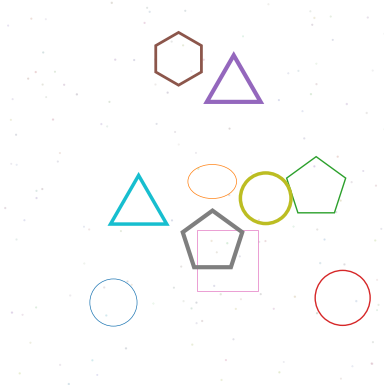[{"shape": "circle", "thickness": 0.5, "radius": 0.31, "center": [0.295, 0.214]}, {"shape": "oval", "thickness": 0.5, "radius": 0.32, "center": [0.551, 0.529]}, {"shape": "pentagon", "thickness": 1, "radius": 0.4, "center": [0.821, 0.512]}, {"shape": "circle", "thickness": 1, "radius": 0.36, "center": [0.89, 0.226]}, {"shape": "triangle", "thickness": 3, "radius": 0.4, "center": [0.607, 0.776]}, {"shape": "hexagon", "thickness": 2, "radius": 0.34, "center": [0.464, 0.847]}, {"shape": "square", "thickness": 0.5, "radius": 0.39, "center": [0.591, 0.324]}, {"shape": "pentagon", "thickness": 3, "radius": 0.41, "center": [0.552, 0.372]}, {"shape": "circle", "thickness": 2.5, "radius": 0.33, "center": [0.69, 0.485]}, {"shape": "triangle", "thickness": 2.5, "radius": 0.42, "center": [0.36, 0.46]}]